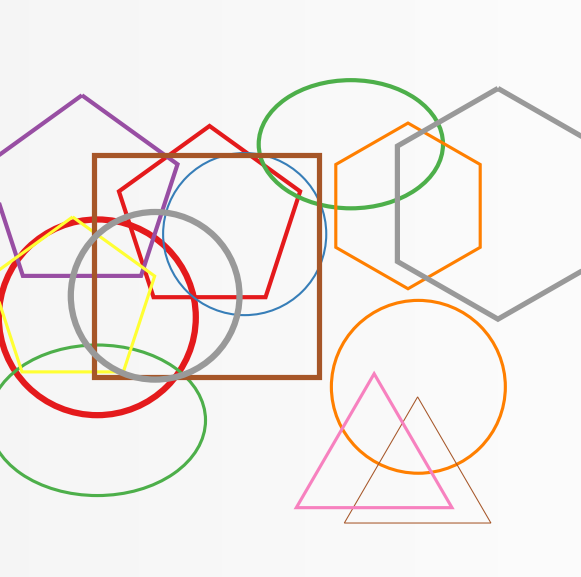[{"shape": "circle", "thickness": 3, "radius": 0.85, "center": [0.167, 0.45]}, {"shape": "pentagon", "thickness": 2, "radius": 0.82, "center": [0.36, 0.617]}, {"shape": "circle", "thickness": 1, "radius": 0.7, "center": [0.421, 0.594]}, {"shape": "oval", "thickness": 2, "radius": 0.79, "center": [0.604, 0.749]}, {"shape": "oval", "thickness": 1.5, "radius": 0.93, "center": [0.167, 0.271]}, {"shape": "pentagon", "thickness": 2, "radius": 0.86, "center": [0.141, 0.661]}, {"shape": "circle", "thickness": 1.5, "radius": 0.75, "center": [0.72, 0.329]}, {"shape": "hexagon", "thickness": 1.5, "radius": 0.72, "center": [0.702, 0.643]}, {"shape": "pentagon", "thickness": 1.5, "radius": 0.74, "center": [0.125, 0.475]}, {"shape": "square", "thickness": 2.5, "radius": 0.96, "center": [0.355, 0.538]}, {"shape": "triangle", "thickness": 0.5, "radius": 0.73, "center": [0.718, 0.166]}, {"shape": "triangle", "thickness": 1.5, "radius": 0.77, "center": [0.644, 0.197]}, {"shape": "circle", "thickness": 3, "radius": 0.73, "center": [0.267, 0.487]}, {"shape": "hexagon", "thickness": 2.5, "radius": 1.0, "center": [0.857, 0.646]}]